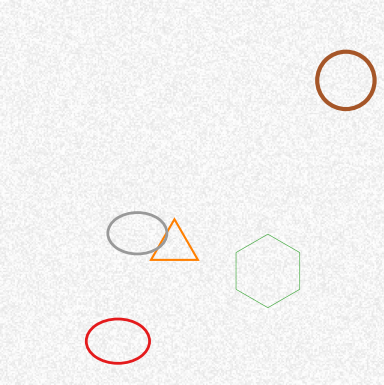[{"shape": "oval", "thickness": 2, "radius": 0.41, "center": [0.306, 0.114]}, {"shape": "hexagon", "thickness": 0.5, "radius": 0.48, "center": [0.696, 0.296]}, {"shape": "triangle", "thickness": 1.5, "radius": 0.35, "center": [0.453, 0.36]}, {"shape": "circle", "thickness": 3, "radius": 0.37, "center": [0.898, 0.791]}, {"shape": "oval", "thickness": 2, "radius": 0.38, "center": [0.357, 0.394]}]